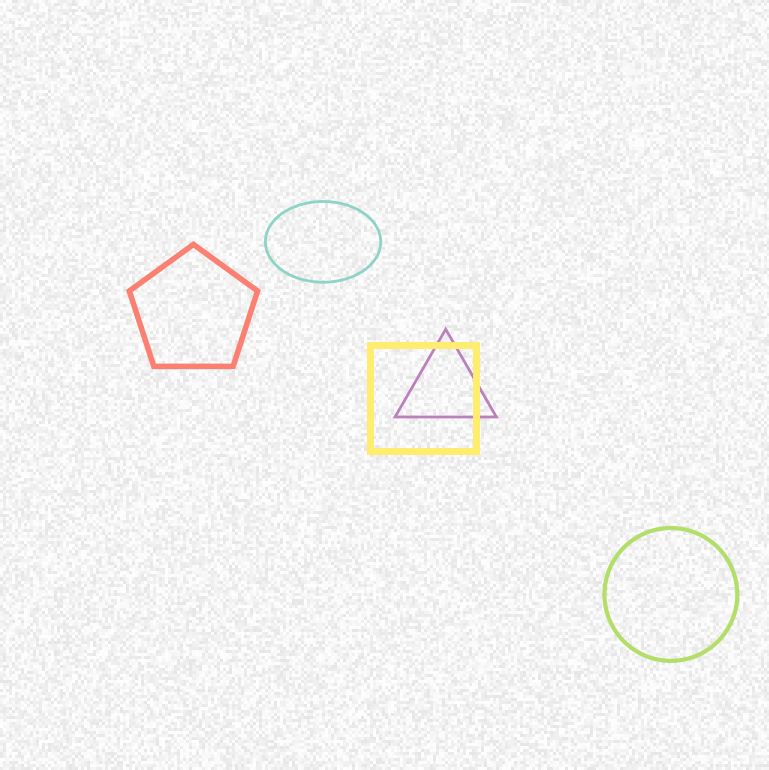[{"shape": "oval", "thickness": 1, "radius": 0.37, "center": [0.42, 0.686]}, {"shape": "pentagon", "thickness": 2, "radius": 0.44, "center": [0.251, 0.595]}, {"shape": "circle", "thickness": 1.5, "radius": 0.43, "center": [0.871, 0.228]}, {"shape": "triangle", "thickness": 1, "radius": 0.38, "center": [0.579, 0.496]}, {"shape": "square", "thickness": 2.5, "radius": 0.34, "center": [0.55, 0.484]}]